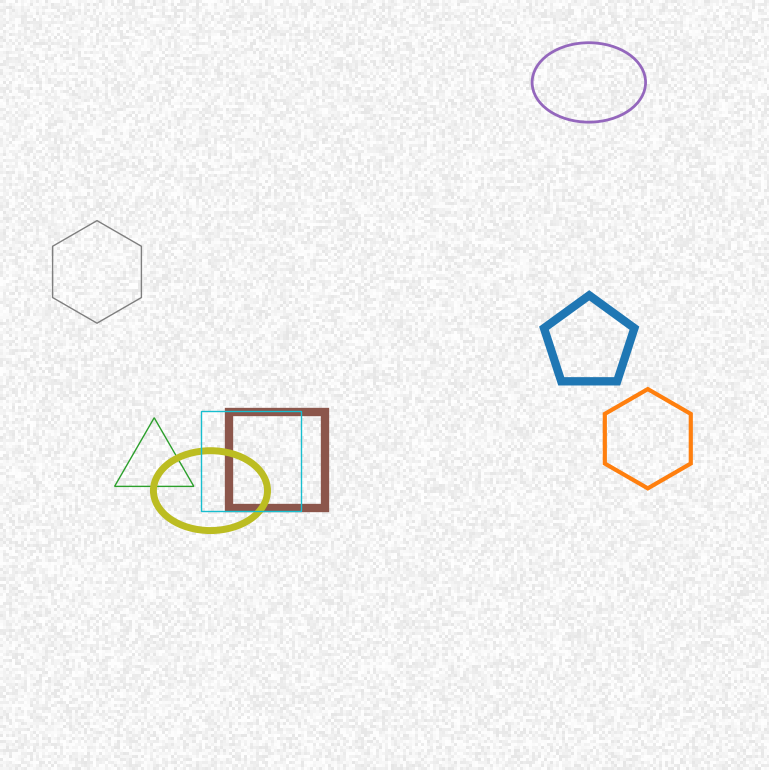[{"shape": "pentagon", "thickness": 3, "radius": 0.31, "center": [0.765, 0.555]}, {"shape": "hexagon", "thickness": 1.5, "radius": 0.32, "center": [0.841, 0.43]}, {"shape": "triangle", "thickness": 0.5, "radius": 0.3, "center": [0.2, 0.398]}, {"shape": "oval", "thickness": 1, "radius": 0.37, "center": [0.765, 0.893]}, {"shape": "square", "thickness": 3, "radius": 0.31, "center": [0.36, 0.403]}, {"shape": "hexagon", "thickness": 0.5, "radius": 0.33, "center": [0.126, 0.647]}, {"shape": "oval", "thickness": 2.5, "radius": 0.37, "center": [0.273, 0.363]}, {"shape": "square", "thickness": 0.5, "radius": 0.33, "center": [0.326, 0.401]}]